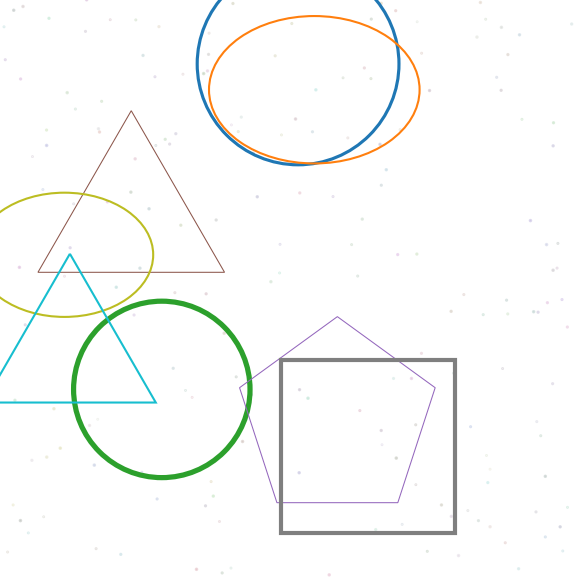[{"shape": "circle", "thickness": 1.5, "radius": 0.87, "center": [0.516, 0.888]}, {"shape": "oval", "thickness": 1, "radius": 0.91, "center": [0.544, 0.844]}, {"shape": "circle", "thickness": 2.5, "radius": 0.76, "center": [0.28, 0.325]}, {"shape": "pentagon", "thickness": 0.5, "radius": 0.89, "center": [0.584, 0.273]}, {"shape": "triangle", "thickness": 0.5, "radius": 0.93, "center": [0.227, 0.621]}, {"shape": "square", "thickness": 2, "radius": 0.75, "center": [0.637, 0.226]}, {"shape": "oval", "thickness": 1, "radius": 0.77, "center": [0.112, 0.558]}, {"shape": "triangle", "thickness": 1, "radius": 0.86, "center": [0.121, 0.388]}]